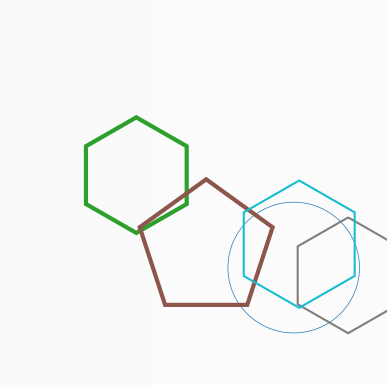[{"shape": "circle", "thickness": 0.5, "radius": 0.85, "center": [0.758, 0.305]}, {"shape": "hexagon", "thickness": 3, "radius": 0.75, "center": [0.352, 0.545]}, {"shape": "pentagon", "thickness": 3, "radius": 0.9, "center": [0.532, 0.354]}, {"shape": "hexagon", "thickness": 1.5, "radius": 0.75, "center": [0.898, 0.285]}, {"shape": "hexagon", "thickness": 1.5, "radius": 0.83, "center": [0.772, 0.366]}]